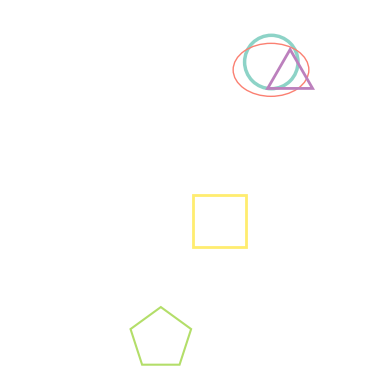[{"shape": "circle", "thickness": 2.5, "radius": 0.35, "center": [0.705, 0.839]}, {"shape": "oval", "thickness": 1, "radius": 0.49, "center": [0.704, 0.819]}, {"shape": "pentagon", "thickness": 1.5, "radius": 0.41, "center": [0.418, 0.12]}, {"shape": "triangle", "thickness": 2, "radius": 0.34, "center": [0.754, 0.804]}, {"shape": "square", "thickness": 2, "radius": 0.34, "center": [0.57, 0.426]}]